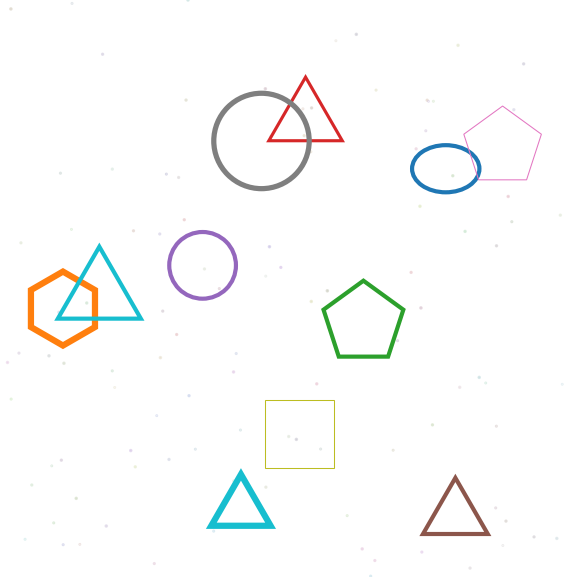[{"shape": "oval", "thickness": 2, "radius": 0.29, "center": [0.772, 0.707]}, {"shape": "hexagon", "thickness": 3, "radius": 0.32, "center": [0.109, 0.465]}, {"shape": "pentagon", "thickness": 2, "radius": 0.36, "center": [0.629, 0.44]}, {"shape": "triangle", "thickness": 1.5, "radius": 0.37, "center": [0.529, 0.792]}, {"shape": "circle", "thickness": 2, "radius": 0.29, "center": [0.351, 0.54]}, {"shape": "triangle", "thickness": 2, "radius": 0.32, "center": [0.789, 0.107]}, {"shape": "pentagon", "thickness": 0.5, "radius": 0.35, "center": [0.87, 0.745]}, {"shape": "circle", "thickness": 2.5, "radius": 0.41, "center": [0.453, 0.755]}, {"shape": "square", "thickness": 0.5, "radius": 0.3, "center": [0.519, 0.248]}, {"shape": "triangle", "thickness": 3, "radius": 0.3, "center": [0.417, 0.118]}, {"shape": "triangle", "thickness": 2, "radius": 0.42, "center": [0.172, 0.489]}]